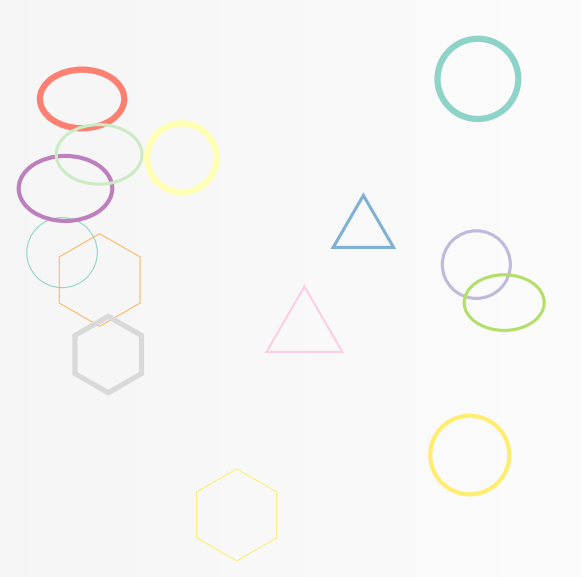[{"shape": "circle", "thickness": 0.5, "radius": 0.3, "center": [0.107, 0.562]}, {"shape": "circle", "thickness": 3, "radius": 0.35, "center": [0.822, 0.863]}, {"shape": "circle", "thickness": 3, "radius": 0.3, "center": [0.313, 0.726]}, {"shape": "circle", "thickness": 1.5, "radius": 0.29, "center": [0.82, 0.541]}, {"shape": "oval", "thickness": 3, "radius": 0.36, "center": [0.141, 0.828]}, {"shape": "triangle", "thickness": 1.5, "radius": 0.3, "center": [0.625, 0.601]}, {"shape": "hexagon", "thickness": 0.5, "radius": 0.4, "center": [0.171, 0.514]}, {"shape": "oval", "thickness": 1.5, "radius": 0.34, "center": [0.867, 0.475]}, {"shape": "triangle", "thickness": 1, "radius": 0.38, "center": [0.524, 0.427]}, {"shape": "hexagon", "thickness": 2.5, "radius": 0.33, "center": [0.186, 0.385]}, {"shape": "oval", "thickness": 2, "radius": 0.4, "center": [0.113, 0.673]}, {"shape": "oval", "thickness": 1.5, "radius": 0.37, "center": [0.17, 0.732]}, {"shape": "circle", "thickness": 2, "radius": 0.34, "center": [0.808, 0.211]}, {"shape": "hexagon", "thickness": 0.5, "radius": 0.4, "center": [0.407, 0.108]}]